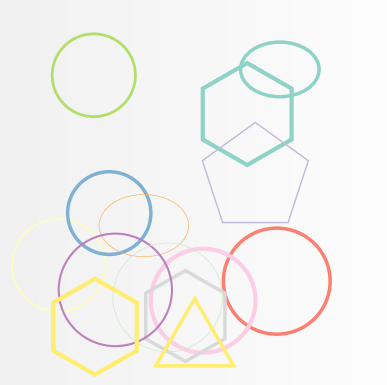[{"shape": "hexagon", "thickness": 3, "radius": 0.66, "center": [0.638, 0.704]}, {"shape": "oval", "thickness": 2.5, "radius": 0.51, "center": [0.722, 0.82]}, {"shape": "circle", "thickness": 1, "radius": 0.6, "center": [0.152, 0.311]}, {"shape": "pentagon", "thickness": 1, "radius": 0.72, "center": [0.659, 0.538]}, {"shape": "circle", "thickness": 2.5, "radius": 0.69, "center": [0.714, 0.27]}, {"shape": "circle", "thickness": 2.5, "radius": 0.54, "center": [0.282, 0.447]}, {"shape": "oval", "thickness": 0.5, "radius": 0.58, "center": [0.371, 0.414]}, {"shape": "circle", "thickness": 2, "radius": 0.54, "center": [0.242, 0.805]}, {"shape": "circle", "thickness": 3, "radius": 0.68, "center": [0.524, 0.219]}, {"shape": "hexagon", "thickness": 2.5, "radius": 0.59, "center": [0.478, 0.179]}, {"shape": "circle", "thickness": 1.5, "radius": 0.73, "center": [0.298, 0.247]}, {"shape": "circle", "thickness": 0.5, "radius": 0.71, "center": [0.433, 0.227]}, {"shape": "hexagon", "thickness": 3, "radius": 0.62, "center": [0.245, 0.152]}, {"shape": "triangle", "thickness": 2.5, "radius": 0.58, "center": [0.502, 0.108]}]